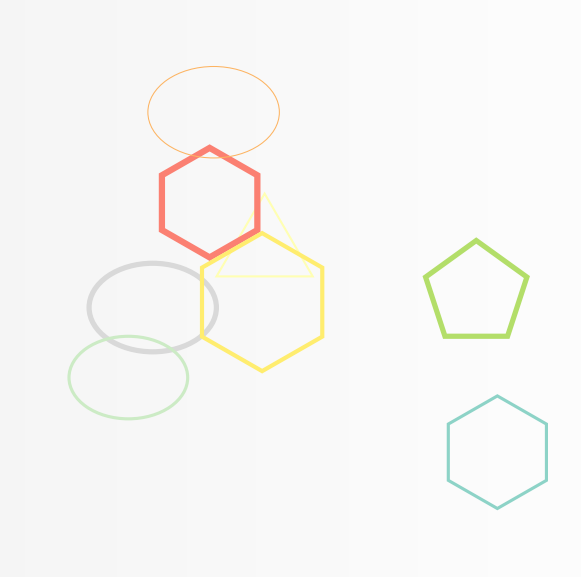[{"shape": "hexagon", "thickness": 1.5, "radius": 0.49, "center": [0.856, 0.216]}, {"shape": "triangle", "thickness": 1, "radius": 0.48, "center": [0.455, 0.568]}, {"shape": "hexagon", "thickness": 3, "radius": 0.47, "center": [0.361, 0.648]}, {"shape": "oval", "thickness": 0.5, "radius": 0.57, "center": [0.368, 0.805]}, {"shape": "pentagon", "thickness": 2.5, "radius": 0.46, "center": [0.819, 0.491]}, {"shape": "oval", "thickness": 2.5, "radius": 0.55, "center": [0.263, 0.467]}, {"shape": "oval", "thickness": 1.5, "radius": 0.51, "center": [0.221, 0.345]}, {"shape": "hexagon", "thickness": 2, "radius": 0.6, "center": [0.451, 0.476]}]